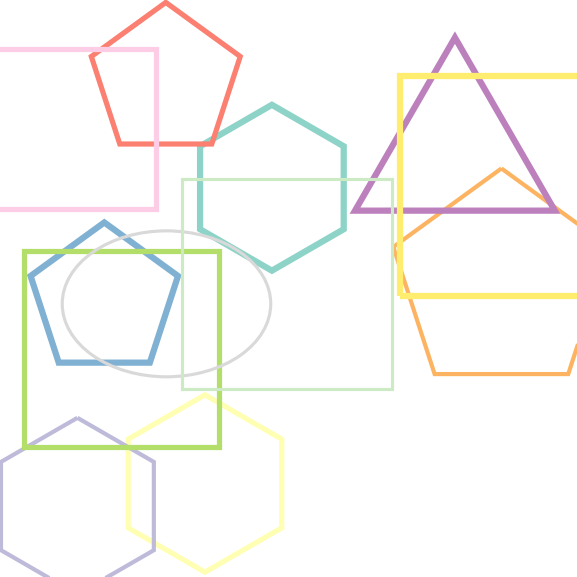[{"shape": "hexagon", "thickness": 3, "radius": 0.72, "center": [0.471, 0.674]}, {"shape": "hexagon", "thickness": 2.5, "radius": 0.77, "center": [0.355, 0.162]}, {"shape": "hexagon", "thickness": 2, "radius": 0.76, "center": [0.134, 0.123]}, {"shape": "pentagon", "thickness": 2.5, "radius": 0.68, "center": [0.287, 0.859]}, {"shape": "pentagon", "thickness": 3, "radius": 0.67, "center": [0.181, 0.48]}, {"shape": "pentagon", "thickness": 2, "radius": 0.98, "center": [0.868, 0.511]}, {"shape": "square", "thickness": 2.5, "radius": 0.85, "center": [0.21, 0.395]}, {"shape": "square", "thickness": 2.5, "radius": 0.69, "center": [0.132, 0.776]}, {"shape": "oval", "thickness": 1.5, "radius": 0.9, "center": [0.288, 0.473]}, {"shape": "triangle", "thickness": 3, "radius": 1.0, "center": [0.788, 0.734]}, {"shape": "square", "thickness": 1.5, "radius": 0.91, "center": [0.497, 0.507]}, {"shape": "square", "thickness": 3, "radius": 0.95, "center": [0.884, 0.677]}]